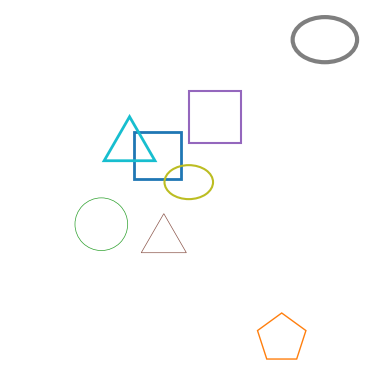[{"shape": "square", "thickness": 2, "radius": 0.3, "center": [0.409, 0.595]}, {"shape": "pentagon", "thickness": 1, "radius": 0.33, "center": [0.732, 0.121]}, {"shape": "circle", "thickness": 0.5, "radius": 0.34, "center": [0.263, 0.418]}, {"shape": "square", "thickness": 1.5, "radius": 0.34, "center": [0.559, 0.695]}, {"shape": "triangle", "thickness": 0.5, "radius": 0.34, "center": [0.425, 0.377]}, {"shape": "oval", "thickness": 3, "radius": 0.42, "center": [0.844, 0.897]}, {"shape": "oval", "thickness": 1.5, "radius": 0.32, "center": [0.49, 0.527]}, {"shape": "triangle", "thickness": 2, "radius": 0.38, "center": [0.337, 0.621]}]